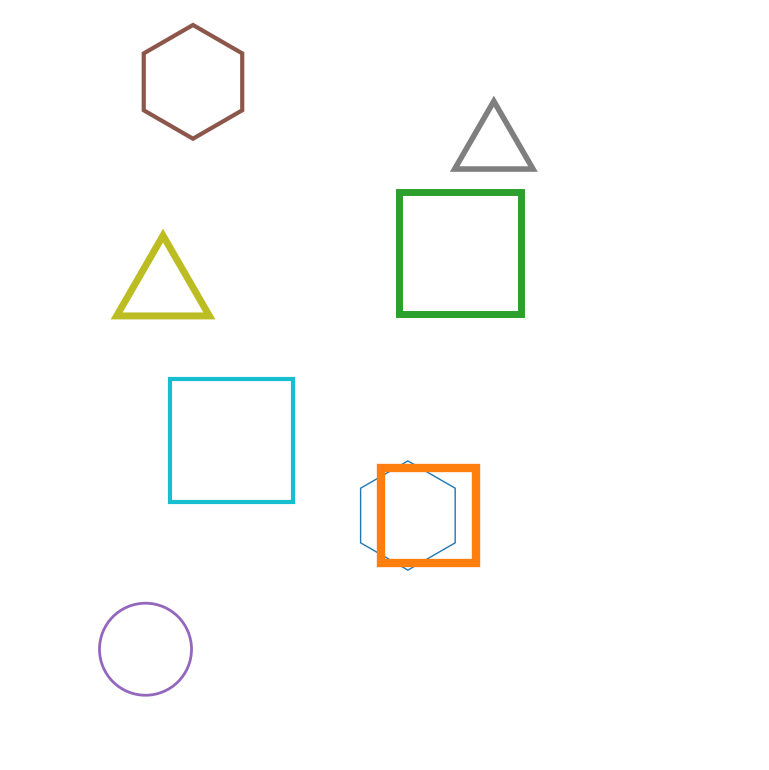[{"shape": "hexagon", "thickness": 0.5, "radius": 0.35, "center": [0.53, 0.33]}, {"shape": "square", "thickness": 3, "radius": 0.31, "center": [0.557, 0.33]}, {"shape": "square", "thickness": 2.5, "radius": 0.4, "center": [0.597, 0.672]}, {"shape": "circle", "thickness": 1, "radius": 0.3, "center": [0.189, 0.157]}, {"shape": "hexagon", "thickness": 1.5, "radius": 0.37, "center": [0.251, 0.894]}, {"shape": "triangle", "thickness": 2, "radius": 0.29, "center": [0.641, 0.81]}, {"shape": "triangle", "thickness": 2.5, "radius": 0.35, "center": [0.212, 0.624]}, {"shape": "square", "thickness": 1.5, "radius": 0.4, "center": [0.301, 0.428]}]